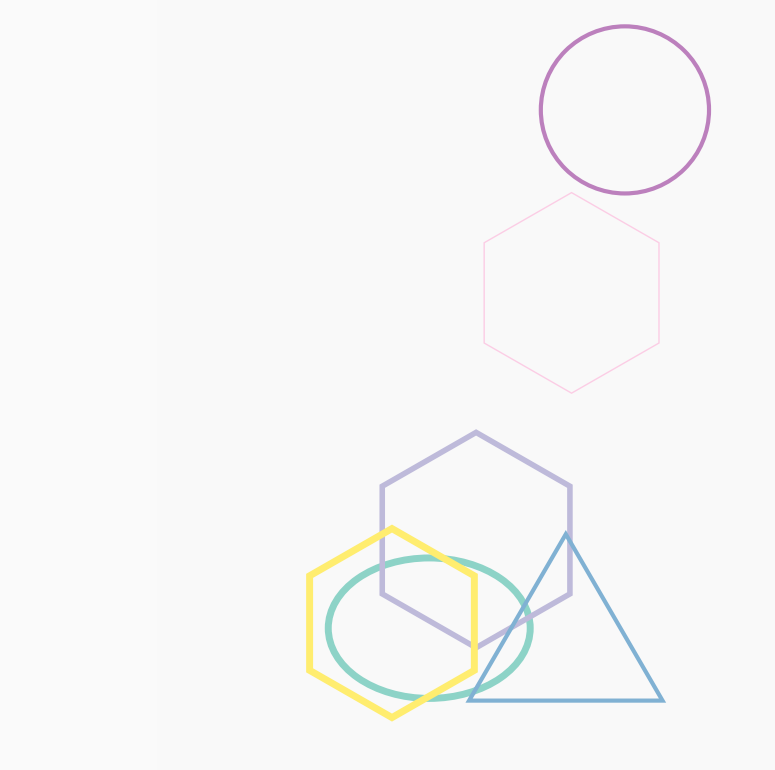[{"shape": "oval", "thickness": 2.5, "radius": 0.65, "center": [0.554, 0.184]}, {"shape": "hexagon", "thickness": 2, "radius": 0.7, "center": [0.614, 0.299]}, {"shape": "triangle", "thickness": 1.5, "radius": 0.72, "center": [0.73, 0.162]}, {"shape": "hexagon", "thickness": 0.5, "radius": 0.65, "center": [0.738, 0.62]}, {"shape": "circle", "thickness": 1.5, "radius": 0.54, "center": [0.806, 0.857]}, {"shape": "hexagon", "thickness": 2.5, "radius": 0.61, "center": [0.506, 0.191]}]